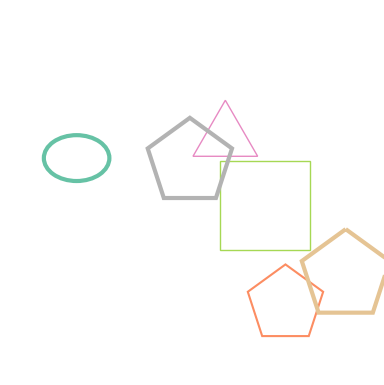[{"shape": "oval", "thickness": 3, "radius": 0.43, "center": [0.199, 0.589]}, {"shape": "pentagon", "thickness": 1.5, "radius": 0.51, "center": [0.741, 0.21]}, {"shape": "triangle", "thickness": 1, "radius": 0.48, "center": [0.585, 0.643]}, {"shape": "square", "thickness": 1, "radius": 0.58, "center": [0.689, 0.466]}, {"shape": "pentagon", "thickness": 3, "radius": 0.6, "center": [0.898, 0.285]}, {"shape": "pentagon", "thickness": 3, "radius": 0.58, "center": [0.493, 0.579]}]